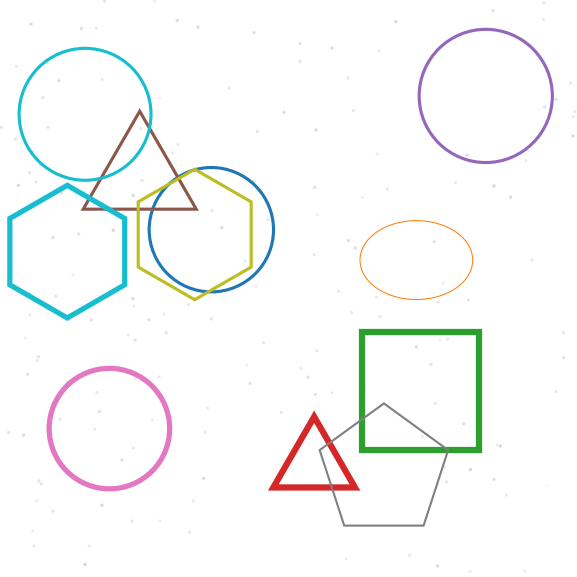[{"shape": "circle", "thickness": 1.5, "radius": 0.54, "center": [0.366, 0.601]}, {"shape": "oval", "thickness": 0.5, "radius": 0.49, "center": [0.721, 0.549]}, {"shape": "square", "thickness": 3, "radius": 0.51, "center": [0.728, 0.322]}, {"shape": "triangle", "thickness": 3, "radius": 0.41, "center": [0.544, 0.196]}, {"shape": "circle", "thickness": 1.5, "radius": 0.58, "center": [0.841, 0.833]}, {"shape": "triangle", "thickness": 1.5, "radius": 0.57, "center": [0.242, 0.693]}, {"shape": "circle", "thickness": 2.5, "radius": 0.52, "center": [0.189, 0.257]}, {"shape": "pentagon", "thickness": 1, "radius": 0.58, "center": [0.665, 0.184]}, {"shape": "hexagon", "thickness": 1.5, "radius": 0.56, "center": [0.337, 0.593]}, {"shape": "hexagon", "thickness": 2.5, "radius": 0.57, "center": [0.116, 0.563]}, {"shape": "circle", "thickness": 1.5, "radius": 0.57, "center": [0.147, 0.801]}]